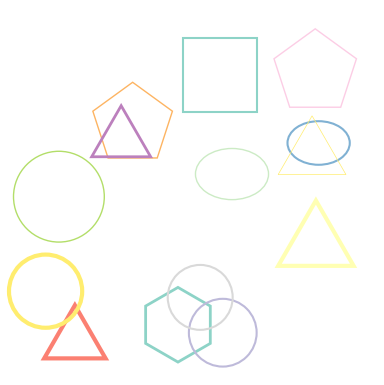[{"shape": "hexagon", "thickness": 2, "radius": 0.48, "center": [0.462, 0.157]}, {"shape": "square", "thickness": 1.5, "radius": 0.48, "center": [0.571, 0.806]}, {"shape": "triangle", "thickness": 3, "radius": 0.57, "center": [0.821, 0.366]}, {"shape": "circle", "thickness": 1.5, "radius": 0.44, "center": [0.579, 0.136]}, {"shape": "triangle", "thickness": 3, "radius": 0.46, "center": [0.195, 0.115]}, {"shape": "oval", "thickness": 1.5, "radius": 0.4, "center": [0.828, 0.629]}, {"shape": "pentagon", "thickness": 1, "radius": 0.54, "center": [0.345, 0.678]}, {"shape": "circle", "thickness": 1, "radius": 0.59, "center": [0.153, 0.489]}, {"shape": "pentagon", "thickness": 1, "radius": 0.56, "center": [0.819, 0.813]}, {"shape": "circle", "thickness": 1.5, "radius": 0.42, "center": [0.52, 0.228]}, {"shape": "triangle", "thickness": 2, "radius": 0.44, "center": [0.315, 0.637]}, {"shape": "oval", "thickness": 1, "radius": 0.47, "center": [0.603, 0.548]}, {"shape": "circle", "thickness": 3, "radius": 0.48, "center": [0.118, 0.244]}, {"shape": "triangle", "thickness": 0.5, "radius": 0.51, "center": [0.811, 0.597]}]